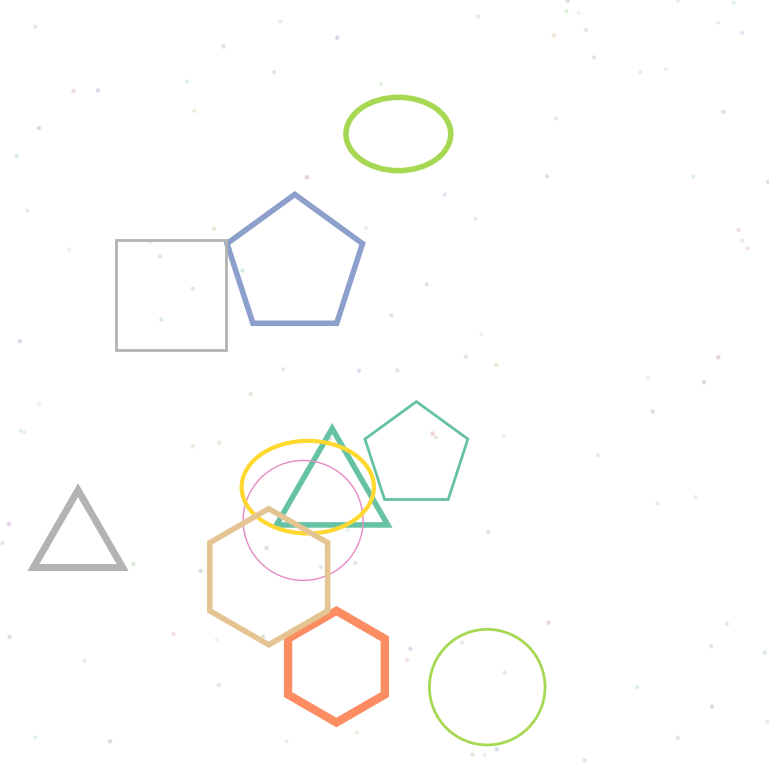[{"shape": "triangle", "thickness": 2, "radius": 0.42, "center": [0.431, 0.36]}, {"shape": "pentagon", "thickness": 1, "radius": 0.35, "center": [0.541, 0.408]}, {"shape": "hexagon", "thickness": 3, "radius": 0.36, "center": [0.437, 0.134]}, {"shape": "pentagon", "thickness": 2, "radius": 0.46, "center": [0.383, 0.655]}, {"shape": "circle", "thickness": 0.5, "radius": 0.39, "center": [0.394, 0.324]}, {"shape": "oval", "thickness": 2, "radius": 0.34, "center": [0.517, 0.826]}, {"shape": "circle", "thickness": 1, "radius": 0.38, "center": [0.633, 0.108]}, {"shape": "oval", "thickness": 1.5, "radius": 0.43, "center": [0.4, 0.367]}, {"shape": "hexagon", "thickness": 2, "radius": 0.44, "center": [0.349, 0.251]}, {"shape": "square", "thickness": 1, "radius": 0.36, "center": [0.222, 0.617]}, {"shape": "triangle", "thickness": 2.5, "radius": 0.33, "center": [0.101, 0.296]}]